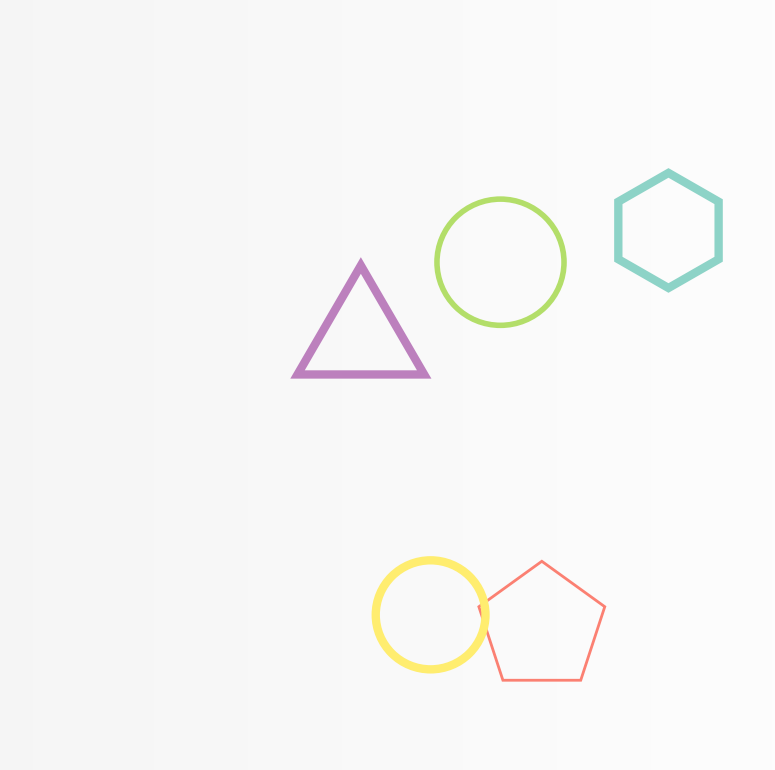[{"shape": "hexagon", "thickness": 3, "radius": 0.37, "center": [0.863, 0.701]}, {"shape": "pentagon", "thickness": 1, "radius": 0.43, "center": [0.699, 0.186]}, {"shape": "circle", "thickness": 2, "radius": 0.41, "center": [0.646, 0.659]}, {"shape": "triangle", "thickness": 3, "radius": 0.47, "center": [0.466, 0.561]}, {"shape": "circle", "thickness": 3, "radius": 0.35, "center": [0.556, 0.202]}]